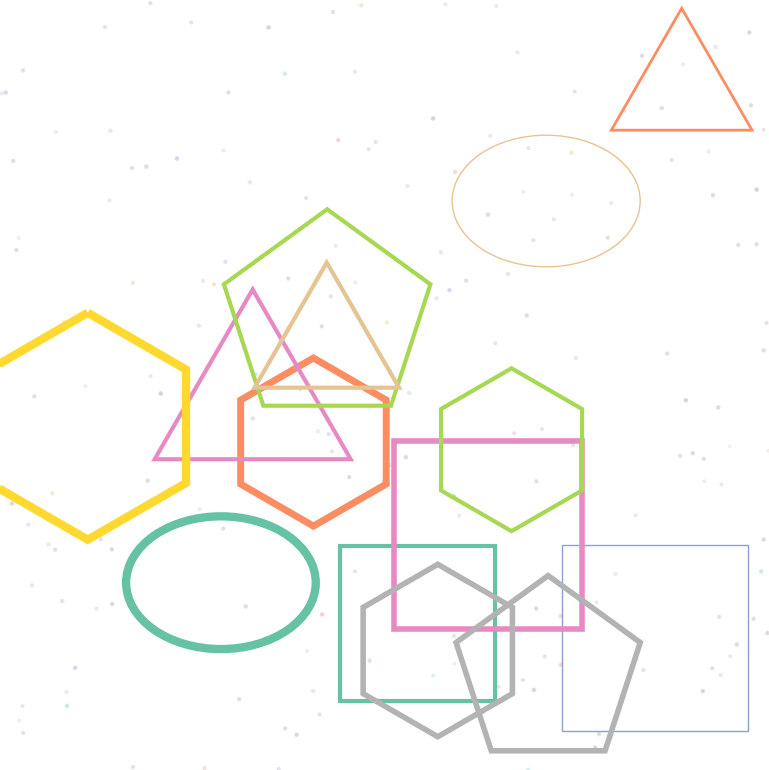[{"shape": "square", "thickness": 1.5, "radius": 0.5, "center": [0.542, 0.191]}, {"shape": "oval", "thickness": 3, "radius": 0.62, "center": [0.287, 0.243]}, {"shape": "triangle", "thickness": 1, "radius": 0.53, "center": [0.885, 0.884]}, {"shape": "hexagon", "thickness": 2.5, "radius": 0.55, "center": [0.407, 0.426]}, {"shape": "square", "thickness": 0.5, "radius": 0.61, "center": [0.851, 0.171]}, {"shape": "triangle", "thickness": 1.5, "radius": 0.73, "center": [0.328, 0.477]}, {"shape": "square", "thickness": 2, "radius": 0.61, "center": [0.634, 0.305]}, {"shape": "pentagon", "thickness": 1.5, "radius": 0.71, "center": [0.425, 0.587]}, {"shape": "hexagon", "thickness": 1.5, "radius": 0.53, "center": [0.664, 0.416]}, {"shape": "hexagon", "thickness": 3, "radius": 0.74, "center": [0.114, 0.446]}, {"shape": "triangle", "thickness": 1.5, "radius": 0.54, "center": [0.424, 0.551]}, {"shape": "oval", "thickness": 0.5, "radius": 0.61, "center": [0.709, 0.739]}, {"shape": "pentagon", "thickness": 2, "radius": 0.63, "center": [0.712, 0.127]}, {"shape": "hexagon", "thickness": 2, "radius": 0.56, "center": [0.569, 0.155]}]